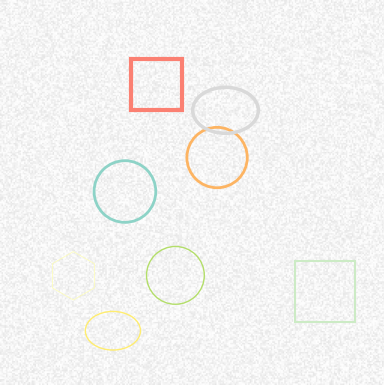[{"shape": "circle", "thickness": 2, "radius": 0.4, "center": [0.324, 0.503]}, {"shape": "hexagon", "thickness": 0.5, "radius": 0.31, "center": [0.191, 0.284]}, {"shape": "square", "thickness": 3, "radius": 0.33, "center": [0.406, 0.78]}, {"shape": "circle", "thickness": 2, "radius": 0.39, "center": [0.564, 0.591]}, {"shape": "circle", "thickness": 1, "radius": 0.38, "center": [0.456, 0.285]}, {"shape": "oval", "thickness": 2.5, "radius": 0.43, "center": [0.586, 0.713]}, {"shape": "square", "thickness": 1.5, "radius": 0.39, "center": [0.844, 0.243]}, {"shape": "oval", "thickness": 1, "radius": 0.36, "center": [0.293, 0.141]}]